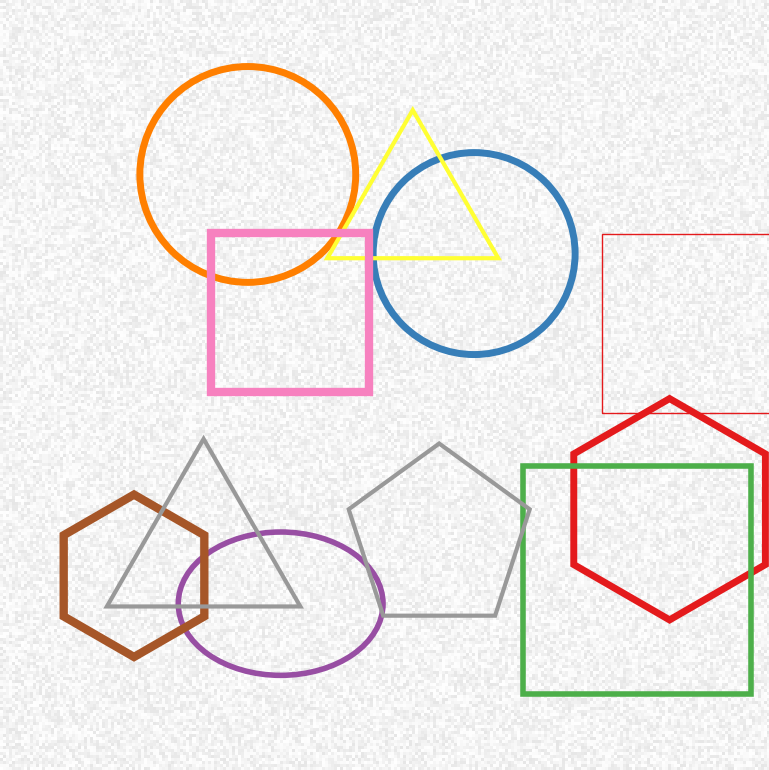[{"shape": "hexagon", "thickness": 2.5, "radius": 0.72, "center": [0.87, 0.339]}, {"shape": "square", "thickness": 0.5, "radius": 0.58, "center": [0.898, 0.58]}, {"shape": "circle", "thickness": 2.5, "radius": 0.66, "center": [0.616, 0.671]}, {"shape": "square", "thickness": 2, "radius": 0.74, "center": [0.828, 0.246]}, {"shape": "oval", "thickness": 2, "radius": 0.66, "center": [0.364, 0.216]}, {"shape": "circle", "thickness": 2.5, "radius": 0.7, "center": [0.322, 0.773]}, {"shape": "triangle", "thickness": 1.5, "radius": 0.64, "center": [0.536, 0.729]}, {"shape": "hexagon", "thickness": 3, "radius": 0.53, "center": [0.174, 0.252]}, {"shape": "square", "thickness": 3, "radius": 0.51, "center": [0.376, 0.594]}, {"shape": "triangle", "thickness": 1.5, "radius": 0.73, "center": [0.264, 0.285]}, {"shape": "pentagon", "thickness": 1.5, "radius": 0.62, "center": [0.57, 0.3]}]